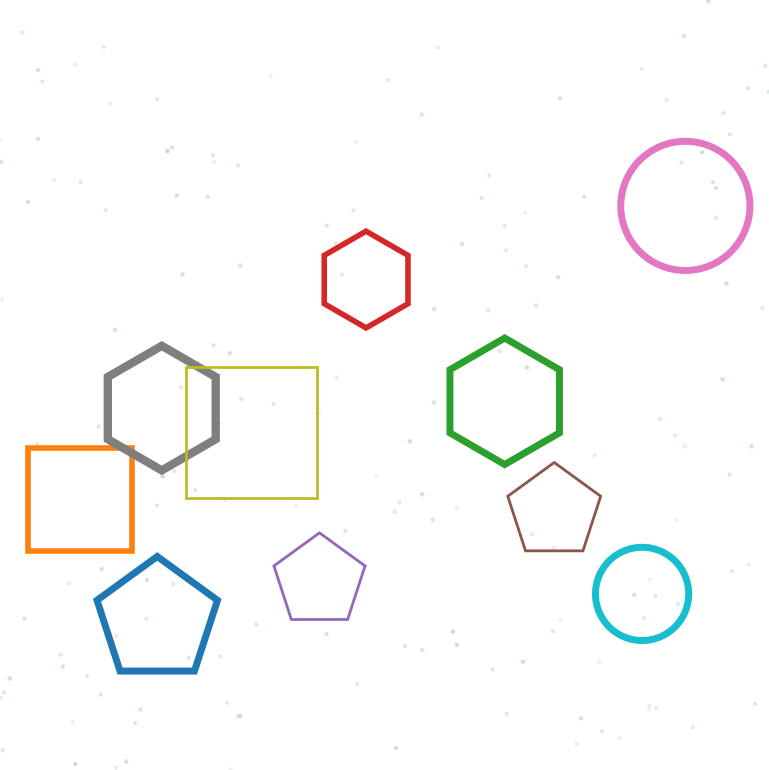[{"shape": "pentagon", "thickness": 2.5, "radius": 0.41, "center": [0.204, 0.195]}, {"shape": "square", "thickness": 2, "radius": 0.34, "center": [0.104, 0.351]}, {"shape": "hexagon", "thickness": 2.5, "radius": 0.41, "center": [0.655, 0.479]}, {"shape": "hexagon", "thickness": 2, "radius": 0.31, "center": [0.475, 0.637]}, {"shape": "pentagon", "thickness": 1, "radius": 0.31, "center": [0.415, 0.246]}, {"shape": "pentagon", "thickness": 1, "radius": 0.32, "center": [0.72, 0.336]}, {"shape": "circle", "thickness": 2.5, "radius": 0.42, "center": [0.89, 0.733]}, {"shape": "hexagon", "thickness": 3, "radius": 0.4, "center": [0.21, 0.47]}, {"shape": "square", "thickness": 1, "radius": 0.43, "center": [0.327, 0.438]}, {"shape": "circle", "thickness": 2.5, "radius": 0.3, "center": [0.834, 0.229]}]